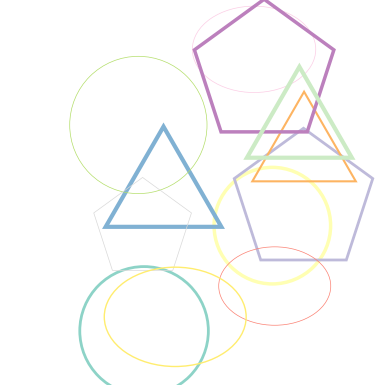[{"shape": "circle", "thickness": 2, "radius": 0.83, "center": [0.374, 0.141]}, {"shape": "circle", "thickness": 2.5, "radius": 0.76, "center": [0.707, 0.414]}, {"shape": "pentagon", "thickness": 2, "radius": 0.95, "center": [0.788, 0.478]}, {"shape": "oval", "thickness": 0.5, "radius": 0.73, "center": [0.714, 0.257]}, {"shape": "triangle", "thickness": 3, "radius": 0.87, "center": [0.425, 0.498]}, {"shape": "triangle", "thickness": 1.5, "radius": 0.78, "center": [0.79, 0.607]}, {"shape": "circle", "thickness": 0.5, "radius": 0.89, "center": [0.359, 0.675]}, {"shape": "oval", "thickness": 0.5, "radius": 0.8, "center": [0.66, 0.872]}, {"shape": "pentagon", "thickness": 0.5, "radius": 0.67, "center": [0.37, 0.406]}, {"shape": "pentagon", "thickness": 2.5, "radius": 0.95, "center": [0.686, 0.812]}, {"shape": "triangle", "thickness": 3, "radius": 0.79, "center": [0.778, 0.669]}, {"shape": "oval", "thickness": 1, "radius": 0.92, "center": [0.455, 0.177]}]